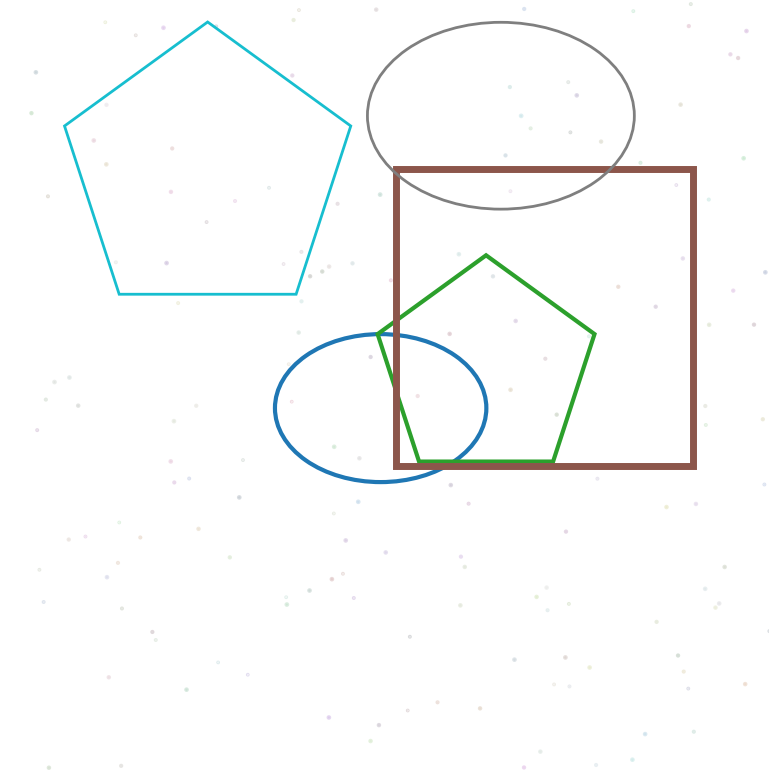[{"shape": "oval", "thickness": 1.5, "radius": 0.69, "center": [0.494, 0.47]}, {"shape": "pentagon", "thickness": 1.5, "radius": 0.74, "center": [0.631, 0.52]}, {"shape": "square", "thickness": 2.5, "radius": 0.97, "center": [0.707, 0.588]}, {"shape": "oval", "thickness": 1, "radius": 0.87, "center": [0.65, 0.85]}, {"shape": "pentagon", "thickness": 1, "radius": 0.98, "center": [0.27, 0.776]}]